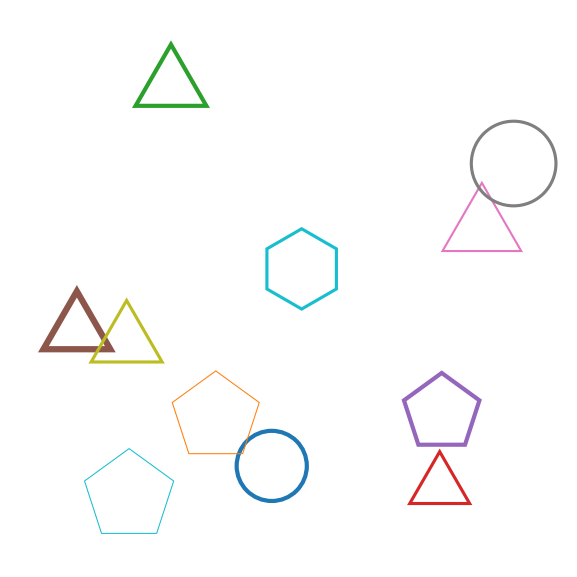[{"shape": "circle", "thickness": 2, "radius": 0.3, "center": [0.471, 0.192]}, {"shape": "pentagon", "thickness": 0.5, "radius": 0.4, "center": [0.374, 0.278]}, {"shape": "triangle", "thickness": 2, "radius": 0.35, "center": [0.296, 0.851]}, {"shape": "triangle", "thickness": 1.5, "radius": 0.3, "center": [0.761, 0.157]}, {"shape": "pentagon", "thickness": 2, "radius": 0.34, "center": [0.765, 0.285]}, {"shape": "triangle", "thickness": 3, "radius": 0.33, "center": [0.133, 0.428]}, {"shape": "triangle", "thickness": 1, "radius": 0.39, "center": [0.834, 0.604]}, {"shape": "circle", "thickness": 1.5, "radius": 0.37, "center": [0.889, 0.716]}, {"shape": "triangle", "thickness": 1.5, "radius": 0.35, "center": [0.219, 0.408]}, {"shape": "hexagon", "thickness": 1.5, "radius": 0.35, "center": [0.522, 0.533]}, {"shape": "pentagon", "thickness": 0.5, "radius": 0.41, "center": [0.224, 0.141]}]